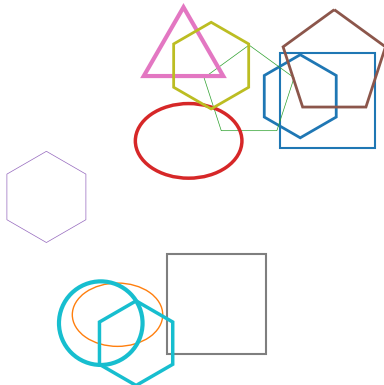[{"shape": "square", "thickness": 1.5, "radius": 0.62, "center": [0.85, 0.739]}, {"shape": "hexagon", "thickness": 2, "radius": 0.54, "center": [0.78, 0.75]}, {"shape": "oval", "thickness": 1, "radius": 0.59, "center": [0.305, 0.183]}, {"shape": "pentagon", "thickness": 0.5, "radius": 0.61, "center": [0.647, 0.76]}, {"shape": "oval", "thickness": 2.5, "radius": 0.69, "center": [0.49, 0.634]}, {"shape": "hexagon", "thickness": 0.5, "radius": 0.59, "center": [0.121, 0.489]}, {"shape": "pentagon", "thickness": 2, "radius": 0.7, "center": [0.868, 0.835]}, {"shape": "triangle", "thickness": 3, "radius": 0.6, "center": [0.477, 0.862]}, {"shape": "square", "thickness": 1.5, "radius": 0.64, "center": [0.562, 0.211]}, {"shape": "hexagon", "thickness": 2, "radius": 0.56, "center": [0.548, 0.83]}, {"shape": "hexagon", "thickness": 2.5, "radius": 0.55, "center": [0.353, 0.109]}, {"shape": "circle", "thickness": 3, "radius": 0.54, "center": [0.262, 0.161]}]